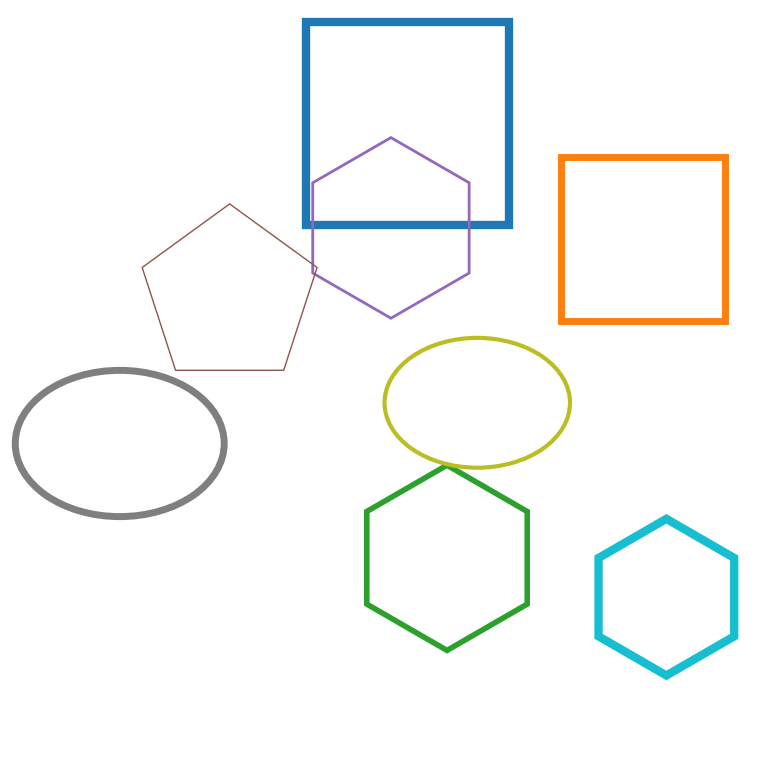[{"shape": "square", "thickness": 3, "radius": 0.66, "center": [0.529, 0.839]}, {"shape": "square", "thickness": 2.5, "radius": 0.53, "center": [0.836, 0.69]}, {"shape": "hexagon", "thickness": 2, "radius": 0.6, "center": [0.581, 0.276]}, {"shape": "hexagon", "thickness": 1, "radius": 0.59, "center": [0.508, 0.704]}, {"shape": "pentagon", "thickness": 0.5, "radius": 0.6, "center": [0.298, 0.616]}, {"shape": "oval", "thickness": 2.5, "radius": 0.68, "center": [0.155, 0.424]}, {"shape": "oval", "thickness": 1.5, "radius": 0.6, "center": [0.62, 0.477]}, {"shape": "hexagon", "thickness": 3, "radius": 0.51, "center": [0.865, 0.224]}]